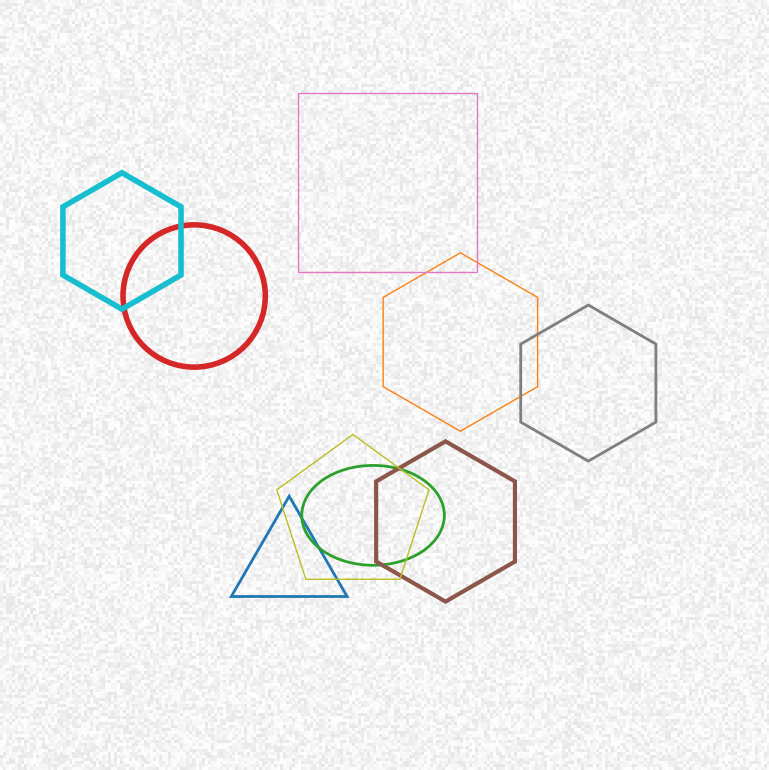[{"shape": "triangle", "thickness": 1, "radius": 0.43, "center": [0.376, 0.269]}, {"shape": "hexagon", "thickness": 0.5, "radius": 0.58, "center": [0.598, 0.556]}, {"shape": "oval", "thickness": 1, "radius": 0.46, "center": [0.484, 0.331]}, {"shape": "circle", "thickness": 2, "radius": 0.46, "center": [0.252, 0.616]}, {"shape": "hexagon", "thickness": 1.5, "radius": 0.52, "center": [0.579, 0.323]}, {"shape": "square", "thickness": 0.5, "radius": 0.58, "center": [0.503, 0.763]}, {"shape": "hexagon", "thickness": 1, "radius": 0.51, "center": [0.764, 0.502]}, {"shape": "pentagon", "thickness": 0.5, "radius": 0.52, "center": [0.458, 0.332]}, {"shape": "hexagon", "thickness": 2, "radius": 0.44, "center": [0.158, 0.687]}]